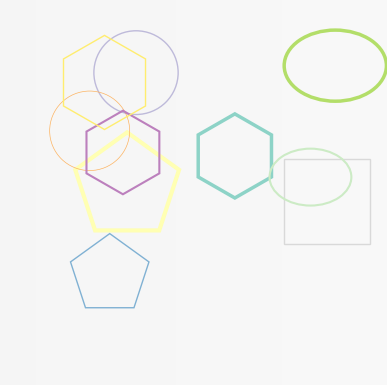[{"shape": "hexagon", "thickness": 2.5, "radius": 0.55, "center": [0.606, 0.595]}, {"shape": "pentagon", "thickness": 3, "radius": 0.7, "center": [0.328, 0.515]}, {"shape": "circle", "thickness": 1, "radius": 0.54, "center": [0.351, 0.811]}, {"shape": "pentagon", "thickness": 1, "radius": 0.53, "center": [0.283, 0.287]}, {"shape": "circle", "thickness": 0.5, "radius": 0.52, "center": [0.231, 0.66]}, {"shape": "oval", "thickness": 2.5, "radius": 0.66, "center": [0.865, 0.829]}, {"shape": "square", "thickness": 1, "radius": 0.55, "center": [0.843, 0.477]}, {"shape": "hexagon", "thickness": 1.5, "radius": 0.54, "center": [0.317, 0.604]}, {"shape": "oval", "thickness": 1.5, "radius": 0.53, "center": [0.801, 0.54]}, {"shape": "hexagon", "thickness": 1, "radius": 0.61, "center": [0.27, 0.786]}]